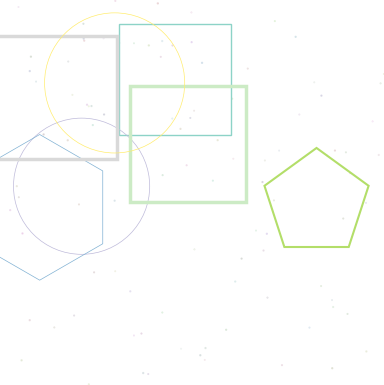[{"shape": "square", "thickness": 1, "radius": 0.73, "center": [0.455, 0.793]}, {"shape": "circle", "thickness": 0.5, "radius": 0.88, "center": [0.212, 0.516]}, {"shape": "hexagon", "thickness": 0.5, "radius": 0.95, "center": [0.103, 0.461]}, {"shape": "pentagon", "thickness": 1.5, "radius": 0.71, "center": [0.822, 0.473]}, {"shape": "square", "thickness": 2.5, "radius": 0.8, "center": [0.143, 0.746]}, {"shape": "square", "thickness": 2.5, "radius": 0.75, "center": [0.488, 0.626]}, {"shape": "circle", "thickness": 0.5, "radius": 0.91, "center": [0.298, 0.785]}]